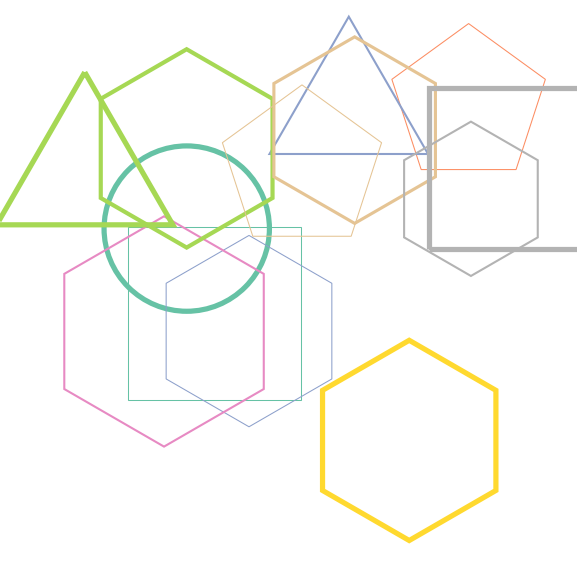[{"shape": "circle", "thickness": 2.5, "radius": 0.72, "center": [0.323, 0.603]}, {"shape": "square", "thickness": 0.5, "radius": 0.75, "center": [0.372, 0.456]}, {"shape": "pentagon", "thickness": 0.5, "radius": 0.7, "center": [0.811, 0.819]}, {"shape": "hexagon", "thickness": 0.5, "radius": 0.83, "center": [0.431, 0.426]}, {"shape": "triangle", "thickness": 1, "radius": 0.79, "center": [0.604, 0.812]}, {"shape": "hexagon", "thickness": 1, "radius": 1.0, "center": [0.284, 0.425]}, {"shape": "triangle", "thickness": 2.5, "radius": 0.88, "center": [0.147, 0.698]}, {"shape": "hexagon", "thickness": 2, "radius": 0.86, "center": [0.323, 0.742]}, {"shape": "hexagon", "thickness": 2.5, "radius": 0.87, "center": [0.709, 0.237]}, {"shape": "hexagon", "thickness": 1.5, "radius": 0.81, "center": [0.614, 0.774]}, {"shape": "pentagon", "thickness": 0.5, "radius": 0.72, "center": [0.523, 0.707]}, {"shape": "square", "thickness": 2.5, "radius": 0.7, "center": [0.883, 0.708]}, {"shape": "hexagon", "thickness": 1, "radius": 0.67, "center": [0.815, 0.655]}]